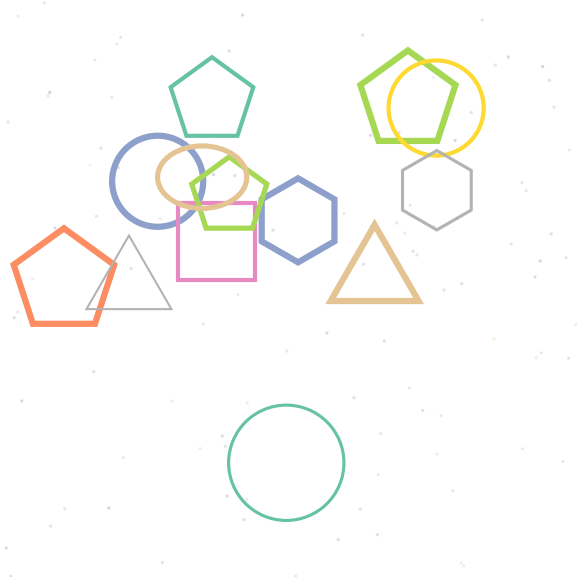[{"shape": "circle", "thickness": 1.5, "radius": 0.5, "center": [0.496, 0.198]}, {"shape": "pentagon", "thickness": 2, "radius": 0.38, "center": [0.367, 0.825]}, {"shape": "pentagon", "thickness": 3, "radius": 0.46, "center": [0.111, 0.512]}, {"shape": "circle", "thickness": 3, "radius": 0.39, "center": [0.273, 0.685]}, {"shape": "hexagon", "thickness": 3, "radius": 0.36, "center": [0.516, 0.618]}, {"shape": "square", "thickness": 2, "radius": 0.33, "center": [0.375, 0.581]}, {"shape": "pentagon", "thickness": 3, "radius": 0.43, "center": [0.706, 0.825]}, {"shape": "pentagon", "thickness": 2.5, "radius": 0.34, "center": [0.397, 0.659]}, {"shape": "circle", "thickness": 2, "radius": 0.41, "center": [0.755, 0.812]}, {"shape": "oval", "thickness": 2.5, "radius": 0.39, "center": [0.35, 0.692]}, {"shape": "triangle", "thickness": 3, "radius": 0.44, "center": [0.649, 0.522]}, {"shape": "triangle", "thickness": 1, "radius": 0.42, "center": [0.223, 0.506]}, {"shape": "hexagon", "thickness": 1.5, "radius": 0.34, "center": [0.756, 0.67]}]